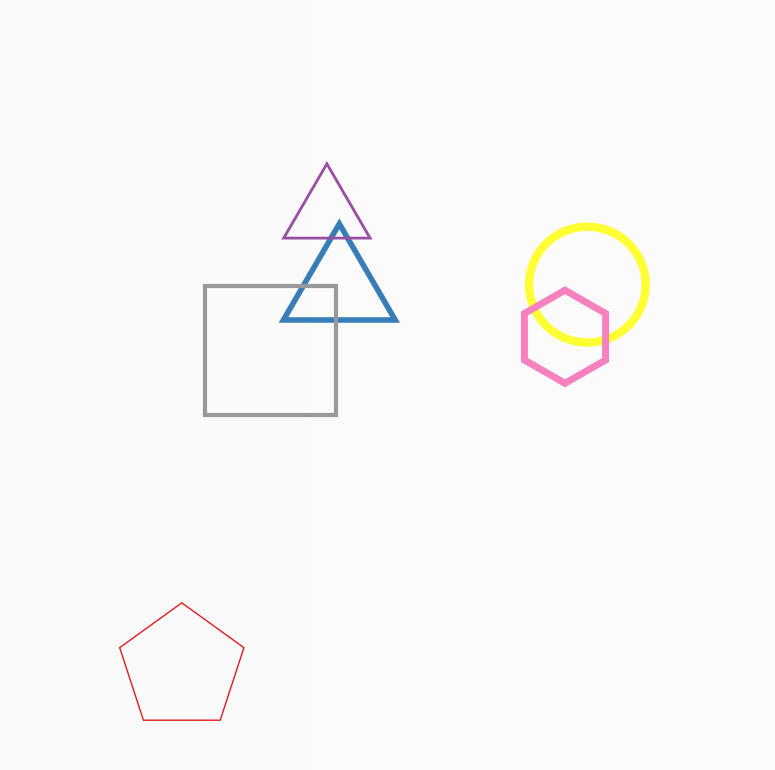[{"shape": "pentagon", "thickness": 0.5, "radius": 0.42, "center": [0.235, 0.133]}, {"shape": "triangle", "thickness": 2, "radius": 0.42, "center": [0.438, 0.626]}, {"shape": "triangle", "thickness": 1, "radius": 0.32, "center": [0.422, 0.723]}, {"shape": "circle", "thickness": 3, "radius": 0.38, "center": [0.758, 0.63]}, {"shape": "hexagon", "thickness": 2.5, "radius": 0.3, "center": [0.729, 0.563]}, {"shape": "square", "thickness": 1.5, "radius": 0.42, "center": [0.349, 0.545]}]